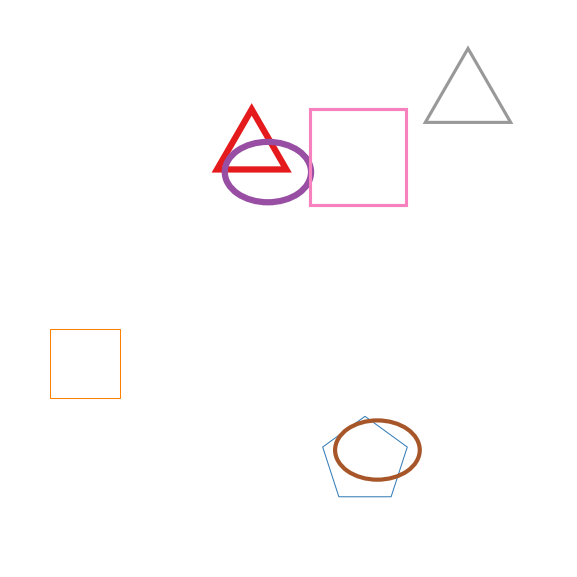[{"shape": "triangle", "thickness": 3, "radius": 0.35, "center": [0.436, 0.74]}, {"shape": "pentagon", "thickness": 0.5, "radius": 0.38, "center": [0.632, 0.201]}, {"shape": "oval", "thickness": 3, "radius": 0.37, "center": [0.464, 0.701]}, {"shape": "square", "thickness": 0.5, "radius": 0.3, "center": [0.147, 0.37]}, {"shape": "oval", "thickness": 2, "radius": 0.37, "center": [0.654, 0.22]}, {"shape": "square", "thickness": 1.5, "radius": 0.42, "center": [0.619, 0.728]}, {"shape": "triangle", "thickness": 1.5, "radius": 0.43, "center": [0.81, 0.83]}]